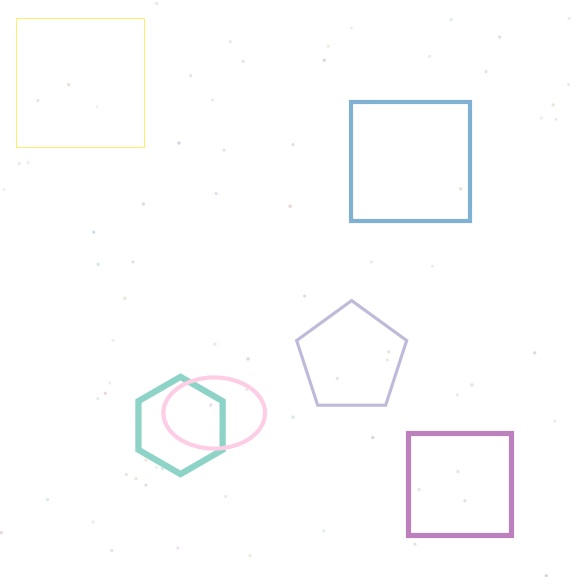[{"shape": "hexagon", "thickness": 3, "radius": 0.42, "center": [0.313, 0.262]}, {"shape": "pentagon", "thickness": 1.5, "radius": 0.5, "center": [0.609, 0.379]}, {"shape": "square", "thickness": 2, "radius": 0.51, "center": [0.711, 0.72]}, {"shape": "oval", "thickness": 2, "radius": 0.44, "center": [0.371, 0.284]}, {"shape": "square", "thickness": 2.5, "radius": 0.44, "center": [0.796, 0.161]}, {"shape": "square", "thickness": 0.5, "radius": 0.56, "center": [0.139, 0.856]}]